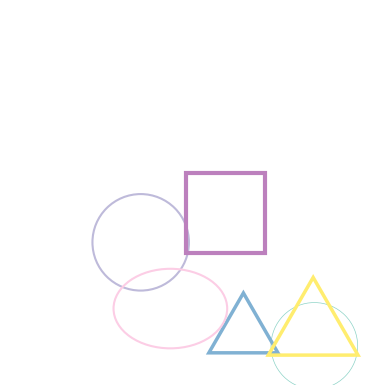[{"shape": "circle", "thickness": 0.5, "radius": 0.56, "center": [0.816, 0.102]}, {"shape": "circle", "thickness": 1.5, "radius": 0.63, "center": [0.365, 0.371]}, {"shape": "triangle", "thickness": 2.5, "radius": 0.52, "center": [0.632, 0.135]}, {"shape": "oval", "thickness": 1.5, "radius": 0.74, "center": [0.443, 0.199]}, {"shape": "square", "thickness": 3, "radius": 0.51, "center": [0.586, 0.447]}, {"shape": "triangle", "thickness": 2.5, "radius": 0.67, "center": [0.813, 0.145]}]